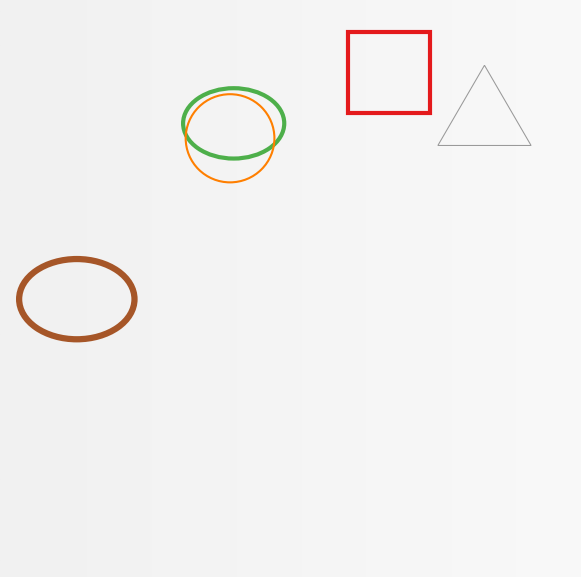[{"shape": "square", "thickness": 2, "radius": 0.35, "center": [0.669, 0.873]}, {"shape": "oval", "thickness": 2, "radius": 0.44, "center": [0.402, 0.785]}, {"shape": "circle", "thickness": 1, "radius": 0.38, "center": [0.396, 0.76]}, {"shape": "oval", "thickness": 3, "radius": 0.5, "center": [0.132, 0.481]}, {"shape": "triangle", "thickness": 0.5, "radius": 0.46, "center": [0.834, 0.794]}]